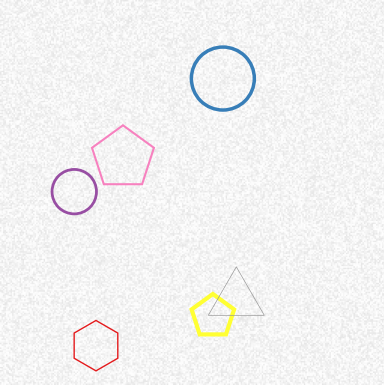[{"shape": "hexagon", "thickness": 1, "radius": 0.33, "center": [0.249, 0.102]}, {"shape": "circle", "thickness": 2.5, "radius": 0.41, "center": [0.579, 0.796]}, {"shape": "circle", "thickness": 2, "radius": 0.29, "center": [0.193, 0.502]}, {"shape": "pentagon", "thickness": 3, "radius": 0.29, "center": [0.553, 0.178]}, {"shape": "pentagon", "thickness": 1.5, "radius": 0.42, "center": [0.319, 0.59]}, {"shape": "triangle", "thickness": 0.5, "radius": 0.42, "center": [0.614, 0.223]}]